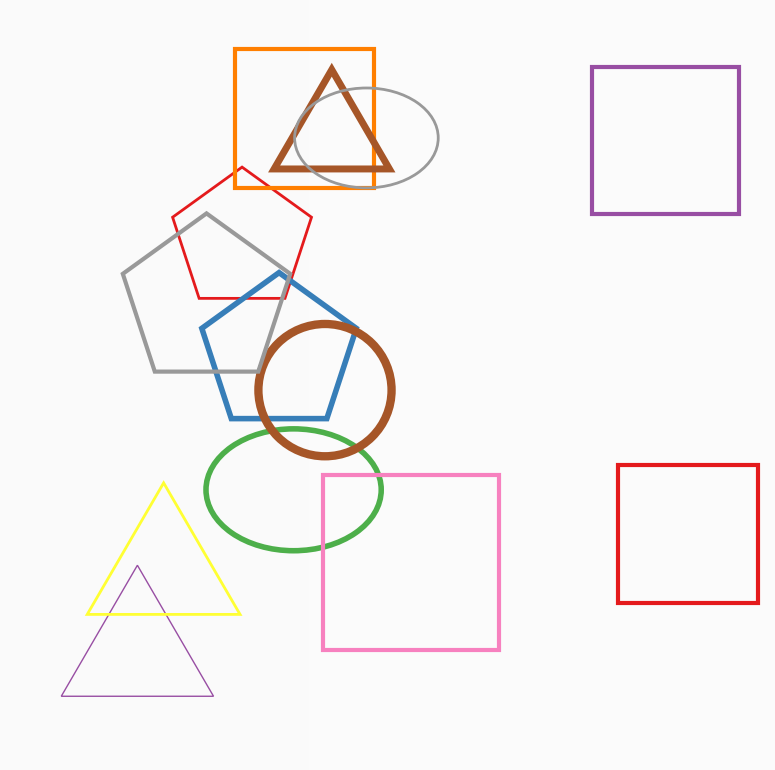[{"shape": "square", "thickness": 1.5, "radius": 0.45, "center": [0.888, 0.307]}, {"shape": "pentagon", "thickness": 1, "radius": 0.47, "center": [0.312, 0.689]}, {"shape": "pentagon", "thickness": 2, "radius": 0.52, "center": [0.36, 0.541]}, {"shape": "oval", "thickness": 2, "radius": 0.57, "center": [0.379, 0.364]}, {"shape": "triangle", "thickness": 0.5, "radius": 0.57, "center": [0.177, 0.152]}, {"shape": "square", "thickness": 1.5, "radius": 0.48, "center": [0.858, 0.817]}, {"shape": "square", "thickness": 1.5, "radius": 0.45, "center": [0.393, 0.846]}, {"shape": "triangle", "thickness": 1, "radius": 0.57, "center": [0.211, 0.259]}, {"shape": "triangle", "thickness": 2.5, "radius": 0.43, "center": [0.428, 0.824]}, {"shape": "circle", "thickness": 3, "radius": 0.43, "center": [0.419, 0.493]}, {"shape": "square", "thickness": 1.5, "radius": 0.57, "center": [0.53, 0.269]}, {"shape": "oval", "thickness": 1, "radius": 0.46, "center": [0.473, 0.821]}, {"shape": "pentagon", "thickness": 1.5, "radius": 0.57, "center": [0.266, 0.609]}]